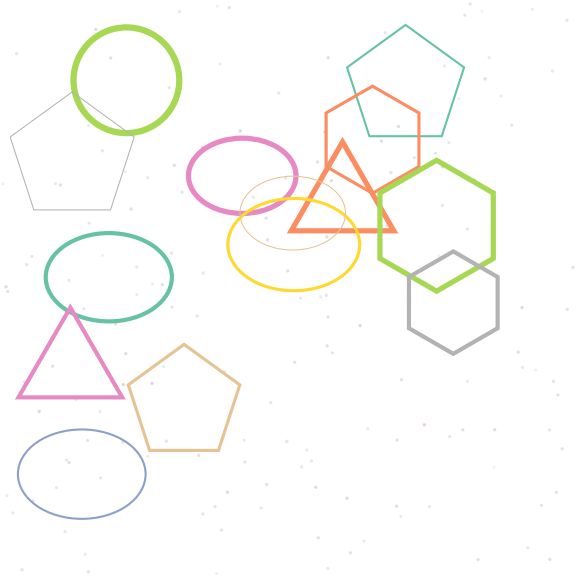[{"shape": "pentagon", "thickness": 1, "radius": 0.53, "center": [0.702, 0.849]}, {"shape": "oval", "thickness": 2, "radius": 0.55, "center": [0.188, 0.519]}, {"shape": "triangle", "thickness": 2.5, "radius": 0.51, "center": [0.593, 0.651]}, {"shape": "hexagon", "thickness": 1.5, "radius": 0.46, "center": [0.645, 0.757]}, {"shape": "oval", "thickness": 1, "radius": 0.55, "center": [0.142, 0.178]}, {"shape": "triangle", "thickness": 2, "radius": 0.52, "center": [0.122, 0.363]}, {"shape": "oval", "thickness": 2.5, "radius": 0.47, "center": [0.419, 0.695]}, {"shape": "hexagon", "thickness": 2.5, "radius": 0.57, "center": [0.756, 0.608]}, {"shape": "circle", "thickness": 3, "radius": 0.46, "center": [0.219, 0.86]}, {"shape": "oval", "thickness": 1.5, "radius": 0.57, "center": [0.509, 0.576]}, {"shape": "oval", "thickness": 0.5, "radius": 0.46, "center": [0.507, 0.63]}, {"shape": "pentagon", "thickness": 1.5, "radius": 0.51, "center": [0.319, 0.301]}, {"shape": "hexagon", "thickness": 2, "radius": 0.44, "center": [0.785, 0.475]}, {"shape": "pentagon", "thickness": 0.5, "radius": 0.56, "center": [0.125, 0.727]}]